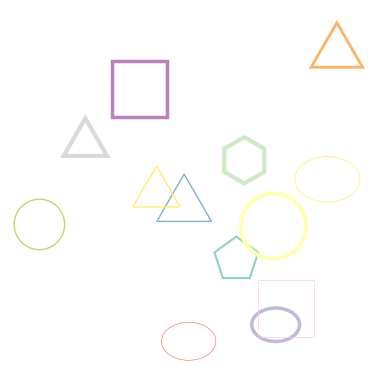[{"shape": "pentagon", "thickness": 1.5, "radius": 0.3, "center": [0.614, 0.326]}, {"shape": "circle", "thickness": 3, "radius": 0.42, "center": [0.71, 0.413]}, {"shape": "oval", "thickness": 2.5, "radius": 0.31, "center": [0.716, 0.157]}, {"shape": "oval", "thickness": 0.5, "radius": 0.35, "center": [0.49, 0.114]}, {"shape": "triangle", "thickness": 1, "radius": 0.41, "center": [0.478, 0.466]}, {"shape": "triangle", "thickness": 2, "radius": 0.39, "center": [0.875, 0.864]}, {"shape": "circle", "thickness": 1, "radius": 0.33, "center": [0.102, 0.417]}, {"shape": "square", "thickness": 0.5, "radius": 0.37, "center": [0.743, 0.2]}, {"shape": "triangle", "thickness": 3, "radius": 0.33, "center": [0.222, 0.628]}, {"shape": "square", "thickness": 2.5, "radius": 0.36, "center": [0.363, 0.769]}, {"shape": "hexagon", "thickness": 3, "radius": 0.3, "center": [0.635, 0.584]}, {"shape": "oval", "thickness": 0.5, "radius": 0.42, "center": [0.851, 0.534]}, {"shape": "triangle", "thickness": 1, "radius": 0.35, "center": [0.406, 0.498]}]